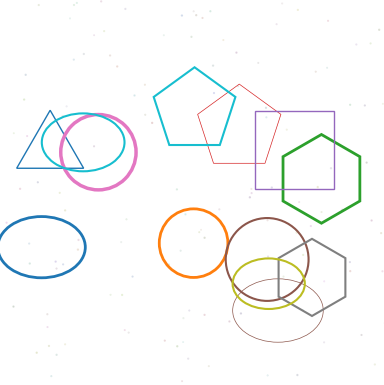[{"shape": "oval", "thickness": 2, "radius": 0.57, "center": [0.108, 0.358]}, {"shape": "triangle", "thickness": 1, "radius": 0.5, "center": [0.13, 0.613]}, {"shape": "circle", "thickness": 2, "radius": 0.45, "center": [0.503, 0.368]}, {"shape": "hexagon", "thickness": 2, "radius": 0.58, "center": [0.835, 0.535]}, {"shape": "pentagon", "thickness": 0.5, "radius": 0.57, "center": [0.621, 0.668]}, {"shape": "square", "thickness": 1, "radius": 0.51, "center": [0.765, 0.61]}, {"shape": "circle", "thickness": 1.5, "radius": 0.54, "center": [0.694, 0.326]}, {"shape": "oval", "thickness": 0.5, "radius": 0.59, "center": [0.722, 0.193]}, {"shape": "circle", "thickness": 2.5, "radius": 0.49, "center": [0.256, 0.605]}, {"shape": "hexagon", "thickness": 1.5, "radius": 0.5, "center": [0.81, 0.279]}, {"shape": "oval", "thickness": 1.5, "radius": 0.47, "center": [0.698, 0.263]}, {"shape": "oval", "thickness": 1.5, "radius": 0.54, "center": [0.216, 0.63]}, {"shape": "pentagon", "thickness": 1.5, "radius": 0.56, "center": [0.505, 0.714]}]